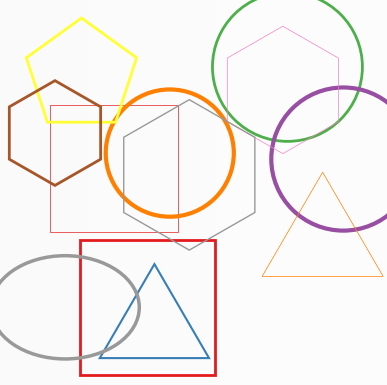[{"shape": "square", "thickness": 0.5, "radius": 0.83, "center": [0.293, 0.562]}, {"shape": "square", "thickness": 2, "radius": 0.87, "center": [0.38, 0.201]}, {"shape": "triangle", "thickness": 1.5, "radius": 0.81, "center": [0.399, 0.151]}, {"shape": "circle", "thickness": 2, "radius": 0.97, "center": [0.742, 0.826]}, {"shape": "circle", "thickness": 3, "radius": 0.93, "center": [0.886, 0.587]}, {"shape": "triangle", "thickness": 0.5, "radius": 0.9, "center": [0.833, 0.372]}, {"shape": "circle", "thickness": 3, "radius": 0.83, "center": [0.438, 0.602]}, {"shape": "pentagon", "thickness": 2, "radius": 0.75, "center": [0.21, 0.804]}, {"shape": "hexagon", "thickness": 2, "radius": 0.68, "center": [0.142, 0.654]}, {"shape": "hexagon", "thickness": 0.5, "radius": 0.83, "center": [0.73, 0.766]}, {"shape": "oval", "thickness": 2.5, "radius": 0.96, "center": [0.168, 0.202]}, {"shape": "hexagon", "thickness": 1, "radius": 0.98, "center": [0.489, 0.546]}]